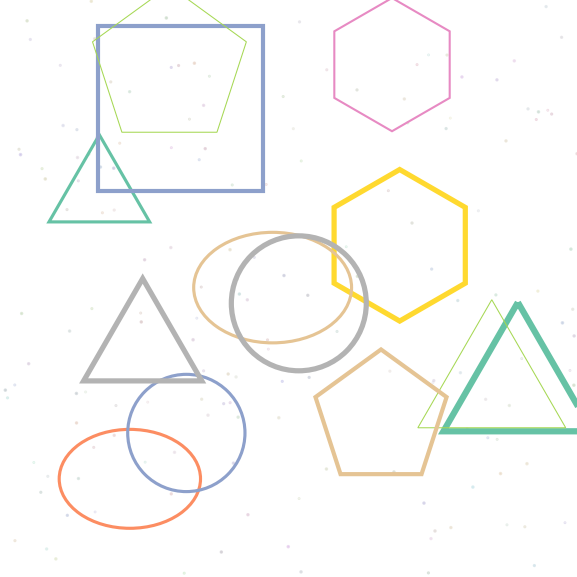[{"shape": "triangle", "thickness": 1.5, "radius": 0.5, "center": [0.172, 0.665]}, {"shape": "triangle", "thickness": 3, "radius": 0.74, "center": [0.897, 0.327]}, {"shape": "oval", "thickness": 1.5, "radius": 0.61, "center": [0.225, 0.17]}, {"shape": "circle", "thickness": 1.5, "radius": 0.51, "center": [0.323, 0.249]}, {"shape": "square", "thickness": 2, "radius": 0.71, "center": [0.312, 0.812]}, {"shape": "hexagon", "thickness": 1, "radius": 0.58, "center": [0.679, 0.887]}, {"shape": "triangle", "thickness": 0.5, "radius": 0.74, "center": [0.852, 0.332]}, {"shape": "pentagon", "thickness": 0.5, "radius": 0.7, "center": [0.293, 0.883]}, {"shape": "hexagon", "thickness": 2.5, "radius": 0.66, "center": [0.692, 0.574]}, {"shape": "pentagon", "thickness": 2, "radius": 0.6, "center": [0.66, 0.275]}, {"shape": "oval", "thickness": 1.5, "radius": 0.68, "center": [0.472, 0.501]}, {"shape": "triangle", "thickness": 2.5, "radius": 0.59, "center": [0.247, 0.399]}, {"shape": "circle", "thickness": 2.5, "radius": 0.58, "center": [0.517, 0.474]}]